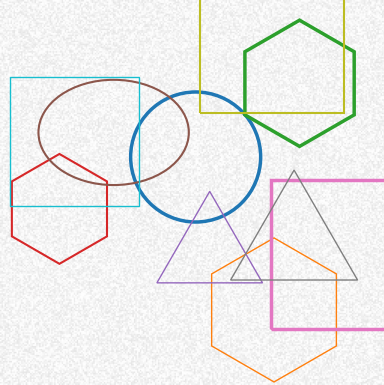[{"shape": "circle", "thickness": 2.5, "radius": 0.84, "center": [0.508, 0.592]}, {"shape": "hexagon", "thickness": 1, "radius": 0.94, "center": [0.712, 0.195]}, {"shape": "hexagon", "thickness": 2.5, "radius": 0.82, "center": [0.778, 0.784]}, {"shape": "hexagon", "thickness": 1.5, "radius": 0.71, "center": [0.154, 0.457]}, {"shape": "triangle", "thickness": 1, "radius": 0.79, "center": [0.545, 0.344]}, {"shape": "oval", "thickness": 1.5, "radius": 0.98, "center": [0.295, 0.656]}, {"shape": "square", "thickness": 2.5, "radius": 0.97, "center": [0.897, 0.339]}, {"shape": "triangle", "thickness": 1, "radius": 0.95, "center": [0.764, 0.368]}, {"shape": "square", "thickness": 1.5, "radius": 0.94, "center": [0.707, 0.894]}, {"shape": "square", "thickness": 1, "radius": 0.84, "center": [0.193, 0.633]}]